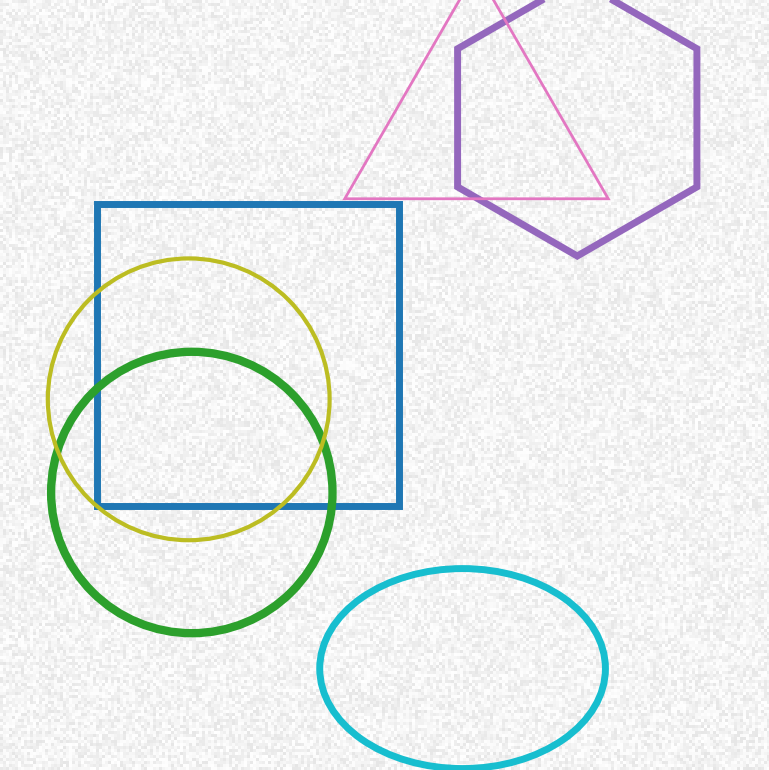[{"shape": "square", "thickness": 2.5, "radius": 0.98, "center": [0.322, 0.539]}, {"shape": "circle", "thickness": 3, "radius": 0.91, "center": [0.249, 0.36]}, {"shape": "hexagon", "thickness": 2.5, "radius": 0.9, "center": [0.75, 0.847]}, {"shape": "triangle", "thickness": 1, "radius": 0.99, "center": [0.619, 0.841]}, {"shape": "circle", "thickness": 1.5, "radius": 0.91, "center": [0.245, 0.481]}, {"shape": "oval", "thickness": 2.5, "radius": 0.93, "center": [0.601, 0.132]}]